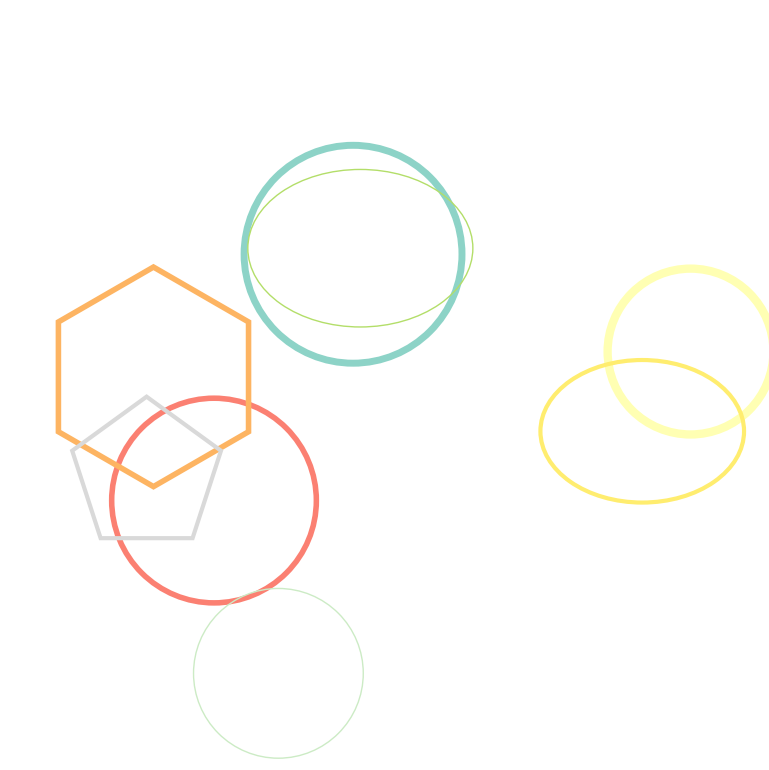[{"shape": "circle", "thickness": 2.5, "radius": 0.71, "center": [0.458, 0.67]}, {"shape": "circle", "thickness": 3, "radius": 0.54, "center": [0.897, 0.543]}, {"shape": "circle", "thickness": 2, "radius": 0.66, "center": [0.278, 0.35]}, {"shape": "hexagon", "thickness": 2, "radius": 0.71, "center": [0.199, 0.511]}, {"shape": "oval", "thickness": 0.5, "radius": 0.73, "center": [0.468, 0.678]}, {"shape": "pentagon", "thickness": 1.5, "radius": 0.51, "center": [0.19, 0.383]}, {"shape": "circle", "thickness": 0.5, "radius": 0.55, "center": [0.362, 0.126]}, {"shape": "oval", "thickness": 1.5, "radius": 0.66, "center": [0.834, 0.44]}]